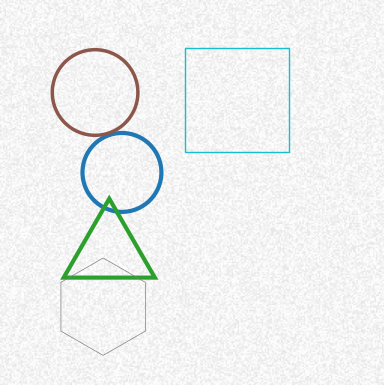[{"shape": "circle", "thickness": 3, "radius": 0.51, "center": [0.317, 0.552]}, {"shape": "triangle", "thickness": 3, "radius": 0.68, "center": [0.284, 0.347]}, {"shape": "circle", "thickness": 2.5, "radius": 0.56, "center": [0.247, 0.76]}, {"shape": "hexagon", "thickness": 0.5, "radius": 0.63, "center": [0.268, 0.203]}, {"shape": "square", "thickness": 1, "radius": 0.68, "center": [0.616, 0.74]}]